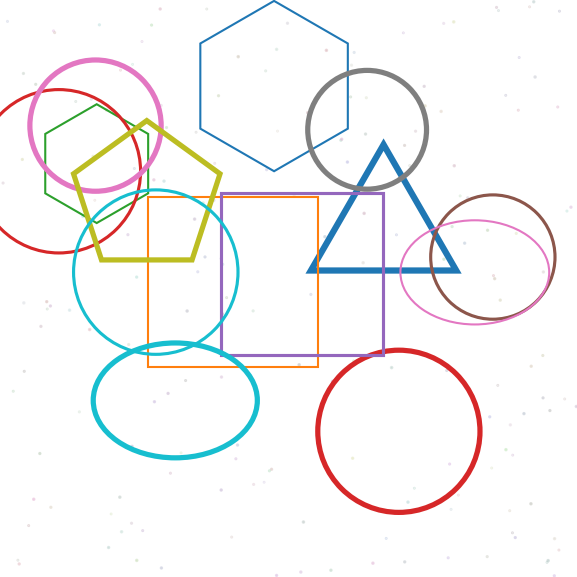[{"shape": "triangle", "thickness": 3, "radius": 0.73, "center": [0.664, 0.603]}, {"shape": "hexagon", "thickness": 1, "radius": 0.74, "center": [0.475, 0.85]}, {"shape": "square", "thickness": 1, "radius": 0.73, "center": [0.403, 0.511]}, {"shape": "hexagon", "thickness": 1, "radius": 0.51, "center": [0.167, 0.716]}, {"shape": "circle", "thickness": 2.5, "radius": 0.7, "center": [0.691, 0.252]}, {"shape": "circle", "thickness": 1.5, "radius": 0.71, "center": [0.102, 0.703]}, {"shape": "square", "thickness": 1.5, "radius": 0.7, "center": [0.523, 0.525]}, {"shape": "circle", "thickness": 1.5, "radius": 0.54, "center": [0.853, 0.554]}, {"shape": "oval", "thickness": 1, "radius": 0.64, "center": [0.822, 0.527]}, {"shape": "circle", "thickness": 2.5, "radius": 0.57, "center": [0.165, 0.782]}, {"shape": "circle", "thickness": 2.5, "radius": 0.51, "center": [0.636, 0.774]}, {"shape": "pentagon", "thickness": 2.5, "radius": 0.67, "center": [0.254, 0.657]}, {"shape": "circle", "thickness": 1.5, "radius": 0.71, "center": [0.27, 0.528]}, {"shape": "oval", "thickness": 2.5, "radius": 0.71, "center": [0.304, 0.306]}]